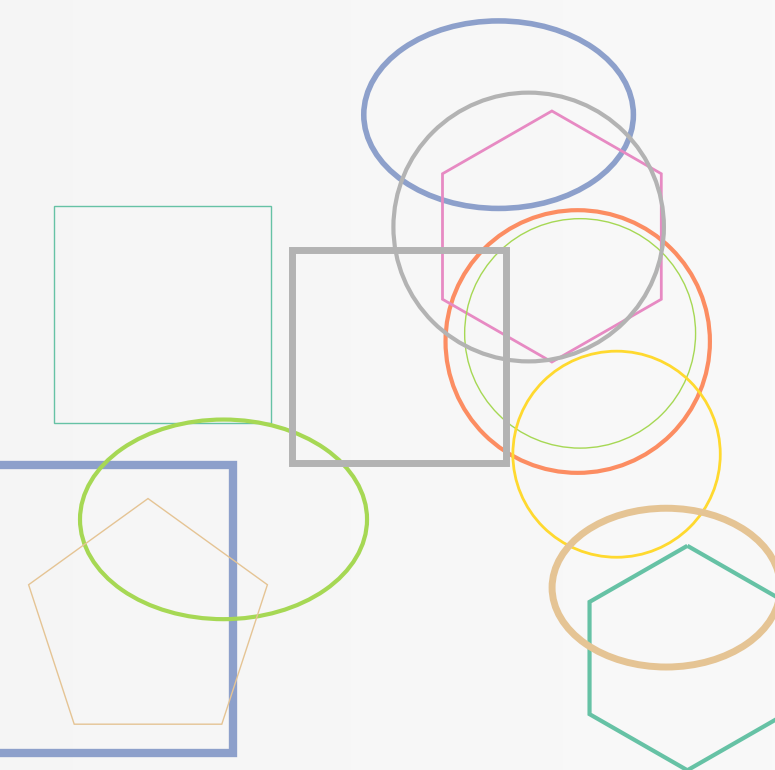[{"shape": "hexagon", "thickness": 1.5, "radius": 0.73, "center": [0.887, 0.145]}, {"shape": "square", "thickness": 0.5, "radius": 0.7, "center": [0.21, 0.592]}, {"shape": "circle", "thickness": 1.5, "radius": 0.85, "center": [0.745, 0.556]}, {"shape": "oval", "thickness": 2, "radius": 0.87, "center": [0.643, 0.851]}, {"shape": "square", "thickness": 3, "radius": 0.94, "center": [0.113, 0.21]}, {"shape": "hexagon", "thickness": 1, "radius": 0.81, "center": [0.712, 0.693]}, {"shape": "oval", "thickness": 1.5, "radius": 0.93, "center": [0.288, 0.326]}, {"shape": "circle", "thickness": 0.5, "radius": 0.74, "center": [0.749, 0.567]}, {"shape": "circle", "thickness": 1, "radius": 0.67, "center": [0.796, 0.41]}, {"shape": "oval", "thickness": 2.5, "radius": 0.74, "center": [0.86, 0.237]}, {"shape": "pentagon", "thickness": 0.5, "radius": 0.81, "center": [0.191, 0.191]}, {"shape": "circle", "thickness": 1.5, "radius": 0.87, "center": [0.682, 0.705]}, {"shape": "square", "thickness": 2.5, "radius": 0.69, "center": [0.515, 0.537]}]